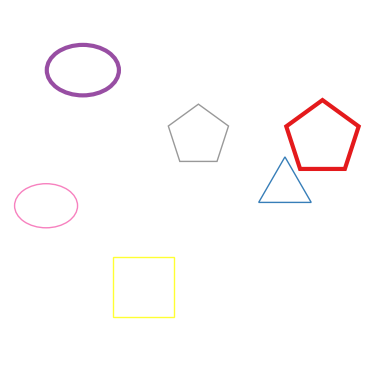[{"shape": "pentagon", "thickness": 3, "radius": 0.49, "center": [0.838, 0.641]}, {"shape": "triangle", "thickness": 1, "radius": 0.39, "center": [0.74, 0.514]}, {"shape": "oval", "thickness": 3, "radius": 0.47, "center": [0.215, 0.818]}, {"shape": "square", "thickness": 1, "radius": 0.4, "center": [0.372, 0.255]}, {"shape": "oval", "thickness": 1, "radius": 0.41, "center": [0.12, 0.466]}, {"shape": "pentagon", "thickness": 1, "radius": 0.41, "center": [0.515, 0.647]}]